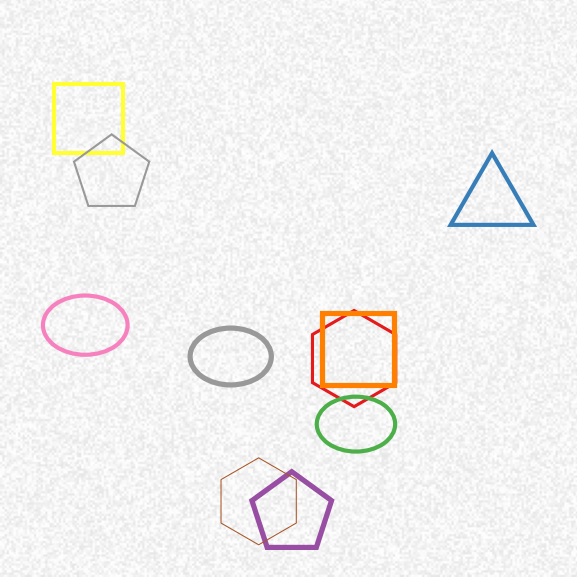[{"shape": "hexagon", "thickness": 1.5, "radius": 0.42, "center": [0.613, 0.378]}, {"shape": "triangle", "thickness": 2, "radius": 0.41, "center": [0.852, 0.651]}, {"shape": "oval", "thickness": 2, "radius": 0.34, "center": [0.616, 0.265]}, {"shape": "pentagon", "thickness": 2.5, "radius": 0.36, "center": [0.505, 0.11]}, {"shape": "square", "thickness": 2.5, "radius": 0.31, "center": [0.62, 0.395]}, {"shape": "square", "thickness": 2, "radius": 0.3, "center": [0.154, 0.795]}, {"shape": "hexagon", "thickness": 0.5, "radius": 0.38, "center": [0.448, 0.131]}, {"shape": "oval", "thickness": 2, "radius": 0.37, "center": [0.148, 0.436]}, {"shape": "oval", "thickness": 2.5, "radius": 0.35, "center": [0.399, 0.382]}, {"shape": "pentagon", "thickness": 1, "radius": 0.34, "center": [0.193, 0.698]}]